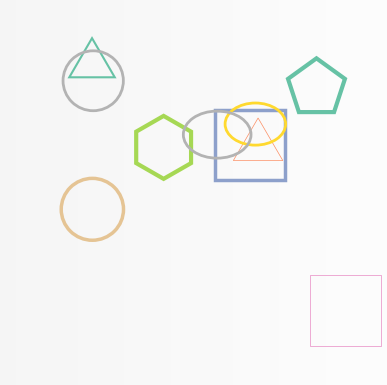[{"shape": "triangle", "thickness": 1.5, "radius": 0.34, "center": [0.237, 0.833]}, {"shape": "pentagon", "thickness": 3, "radius": 0.39, "center": [0.817, 0.771]}, {"shape": "triangle", "thickness": 0.5, "radius": 0.37, "center": [0.666, 0.62]}, {"shape": "square", "thickness": 2.5, "radius": 0.45, "center": [0.645, 0.624]}, {"shape": "square", "thickness": 0.5, "radius": 0.46, "center": [0.892, 0.192]}, {"shape": "hexagon", "thickness": 3, "radius": 0.41, "center": [0.422, 0.617]}, {"shape": "oval", "thickness": 2, "radius": 0.39, "center": [0.659, 0.678]}, {"shape": "circle", "thickness": 2.5, "radius": 0.4, "center": [0.238, 0.456]}, {"shape": "circle", "thickness": 2, "radius": 0.39, "center": [0.241, 0.79]}, {"shape": "oval", "thickness": 2, "radius": 0.44, "center": [0.56, 0.65]}]